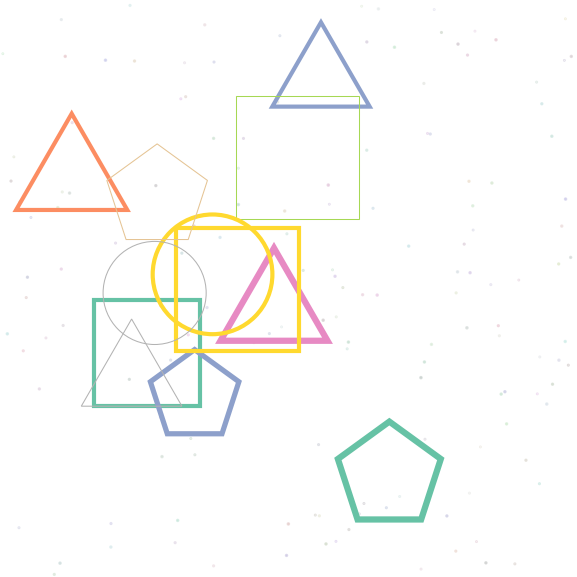[{"shape": "square", "thickness": 2, "radius": 0.46, "center": [0.255, 0.388]}, {"shape": "pentagon", "thickness": 3, "radius": 0.47, "center": [0.674, 0.175]}, {"shape": "triangle", "thickness": 2, "radius": 0.56, "center": [0.124, 0.691]}, {"shape": "pentagon", "thickness": 2.5, "radius": 0.4, "center": [0.337, 0.313]}, {"shape": "triangle", "thickness": 2, "radius": 0.49, "center": [0.556, 0.863]}, {"shape": "triangle", "thickness": 3, "radius": 0.53, "center": [0.474, 0.463]}, {"shape": "square", "thickness": 0.5, "radius": 0.53, "center": [0.515, 0.727]}, {"shape": "square", "thickness": 2, "radius": 0.53, "center": [0.411, 0.497]}, {"shape": "circle", "thickness": 2, "radius": 0.52, "center": [0.368, 0.524]}, {"shape": "pentagon", "thickness": 0.5, "radius": 0.46, "center": [0.272, 0.658]}, {"shape": "circle", "thickness": 0.5, "radius": 0.45, "center": [0.268, 0.492]}, {"shape": "triangle", "thickness": 0.5, "radius": 0.5, "center": [0.228, 0.346]}]